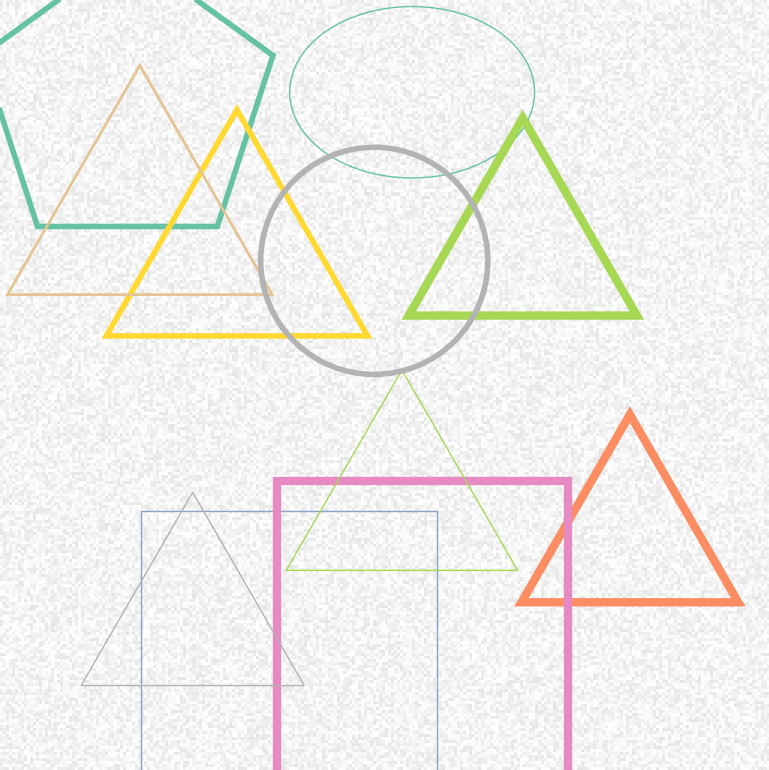[{"shape": "pentagon", "thickness": 2, "radius": 0.99, "center": [0.166, 0.867]}, {"shape": "oval", "thickness": 0.5, "radius": 0.8, "center": [0.535, 0.88]}, {"shape": "triangle", "thickness": 3, "radius": 0.81, "center": [0.818, 0.299]}, {"shape": "square", "thickness": 0.5, "radius": 0.96, "center": [0.375, 0.144]}, {"shape": "square", "thickness": 3, "radius": 0.94, "center": [0.548, 0.187]}, {"shape": "triangle", "thickness": 3, "radius": 0.86, "center": [0.679, 0.676]}, {"shape": "triangle", "thickness": 0.5, "radius": 0.87, "center": [0.522, 0.346]}, {"shape": "triangle", "thickness": 2, "radius": 0.98, "center": [0.308, 0.662]}, {"shape": "triangle", "thickness": 1, "radius": 0.99, "center": [0.182, 0.717]}, {"shape": "circle", "thickness": 2, "radius": 0.74, "center": [0.486, 0.661]}, {"shape": "triangle", "thickness": 0.5, "radius": 0.84, "center": [0.25, 0.193]}]